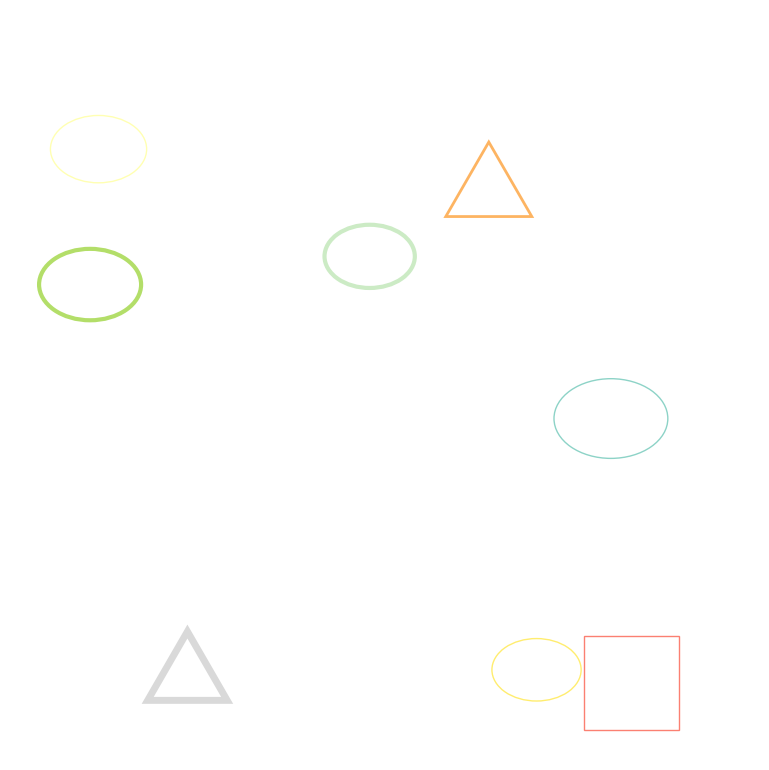[{"shape": "oval", "thickness": 0.5, "radius": 0.37, "center": [0.793, 0.456]}, {"shape": "oval", "thickness": 0.5, "radius": 0.31, "center": [0.128, 0.806]}, {"shape": "square", "thickness": 0.5, "radius": 0.31, "center": [0.82, 0.113]}, {"shape": "triangle", "thickness": 1, "radius": 0.32, "center": [0.635, 0.751]}, {"shape": "oval", "thickness": 1.5, "radius": 0.33, "center": [0.117, 0.63]}, {"shape": "triangle", "thickness": 2.5, "radius": 0.3, "center": [0.243, 0.12]}, {"shape": "oval", "thickness": 1.5, "radius": 0.29, "center": [0.48, 0.667]}, {"shape": "oval", "thickness": 0.5, "radius": 0.29, "center": [0.697, 0.13]}]